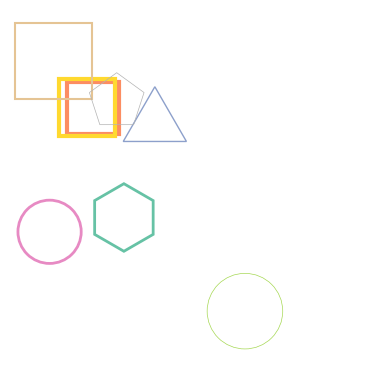[{"shape": "hexagon", "thickness": 2, "radius": 0.44, "center": [0.322, 0.435]}, {"shape": "square", "thickness": 3, "radius": 0.34, "center": [0.241, 0.721]}, {"shape": "triangle", "thickness": 1, "radius": 0.47, "center": [0.402, 0.68]}, {"shape": "circle", "thickness": 2, "radius": 0.41, "center": [0.129, 0.398]}, {"shape": "circle", "thickness": 0.5, "radius": 0.49, "center": [0.636, 0.192]}, {"shape": "square", "thickness": 3, "radius": 0.37, "center": [0.226, 0.721]}, {"shape": "square", "thickness": 1.5, "radius": 0.5, "center": [0.139, 0.842]}, {"shape": "pentagon", "thickness": 0.5, "radius": 0.37, "center": [0.303, 0.737]}]